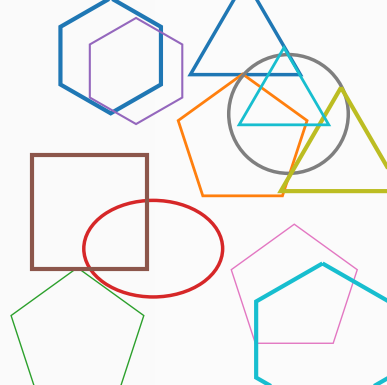[{"shape": "triangle", "thickness": 2.5, "radius": 0.82, "center": [0.633, 0.888]}, {"shape": "hexagon", "thickness": 3, "radius": 0.75, "center": [0.286, 0.855]}, {"shape": "pentagon", "thickness": 2, "radius": 0.87, "center": [0.626, 0.633]}, {"shape": "pentagon", "thickness": 1, "radius": 0.9, "center": [0.2, 0.125]}, {"shape": "oval", "thickness": 2.5, "radius": 0.9, "center": [0.395, 0.354]}, {"shape": "hexagon", "thickness": 1.5, "radius": 0.69, "center": [0.351, 0.816]}, {"shape": "square", "thickness": 3, "radius": 0.74, "center": [0.23, 0.45]}, {"shape": "pentagon", "thickness": 1, "radius": 0.85, "center": [0.759, 0.247]}, {"shape": "circle", "thickness": 2.5, "radius": 0.77, "center": [0.745, 0.704]}, {"shape": "triangle", "thickness": 3, "radius": 0.9, "center": [0.88, 0.593]}, {"shape": "hexagon", "thickness": 3, "radius": 0.99, "center": [0.832, 0.118]}, {"shape": "triangle", "thickness": 2, "radius": 0.67, "center": [0.733, 0.743]}]